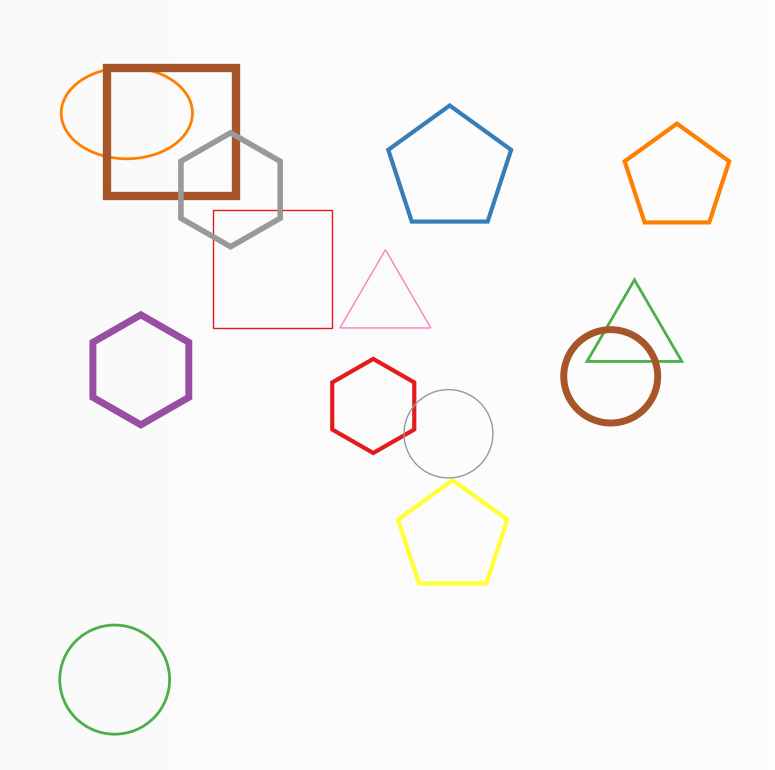[{"shape": "hexagon", "thickness": 1.5, "radius": 0.31, "center": [0.482, 0.473]}, {"shape": "square", "thickness": 0.5, "radius": 0.38, "center": [0.351, 0.65]}, {"shape": "pentagon", "thickness": 1.5, "radius": 0.42, "center": [0.58, 0.78]}, {"shape": "circle", "thickness": 1, "radius": 0.35, "center": [0.148, 0.117]}, {"shape": "triangle", "thickness": 1, "radius": 0.35, "center": [0.819, 0.566]}, {"shape": "hexagon", "thickness": 2.5, "radius": 0.36, "center": [0.182, 0.52]}, {"shape": "oval", "thickness": 1, "radius": 0.42, "center": [0.164, 0.853]}, {"shape": "pentagon", "thickness": 1.5, "radius": 0.35, "center": [0.873, 0.769]}, {"shape": "pentagon", "thickness": 1.5, "radius": 0.37, "center": [0.584, 0.302]}, {"shape": "circle", "thickness": 2.5, "radius": 0.3, "center": [0.788, 0.511]}, {"shape": "square", "thickness": 3, "radius": 0.42, "center": [0.222, 0.829]}, {"shape": "triangle", "thickness": 0.5, "radius": 0.34, "center": [0.497, 0.608]}, {"shape": "hexagon", "thickness": 2, "radius": 0.37, "center": [0.298, 0.754]}, {"shape": "circle", "thickness": 0.5, "radius": 0.29, "center": [0.579, 0.437]}]